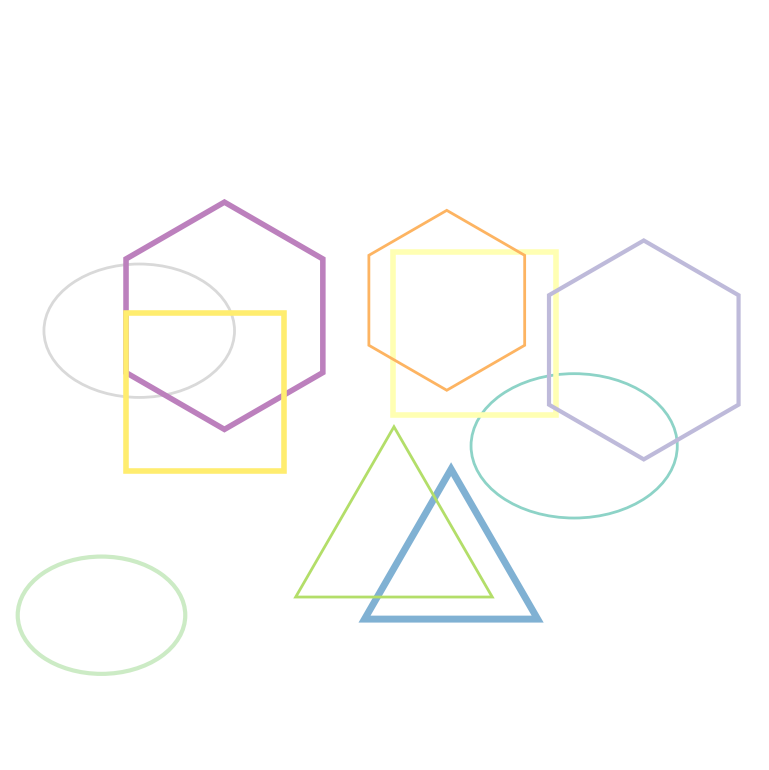[{"shape": "oval", "thickness": 1, "radius": 0.67, "center": [0.746, 0.421]}, {"shape": "square", "thickness": 2, "radius": 0.53, "center": [0.617, 0.567]}, {"shape": "hexagon", "thickness": 1.5, "radius": 0.71, "center": [0.836, 0.546]}, {"shape": "triangle", "thickness": 2.5, "radius": 0.65, "center": [0.586, 0.261]}, {"shape": "hexagon", "thickness": 1, "radius": 0.58, "center": [0.58, 0.61]}, {"shape": "triangle", "thickness": 1, "radius": 0.74, "center": [0.512, 0.298]}, {"shape": "oval", "thickness": 1, "radius": 0.62, "center": [0.181, 0.57]}, {"shape": "hexagon", "thickness": 2, "radius": 0.74, "center": [0.291, 0.59]}, {"shape": "oval", "thickness": 1.5, "radius": 0.54, "center": [0.132, 0.201]}, {"shape": "square", "thickness": 2, "radius": 0.51, "center": [0.267, 0.491]}]